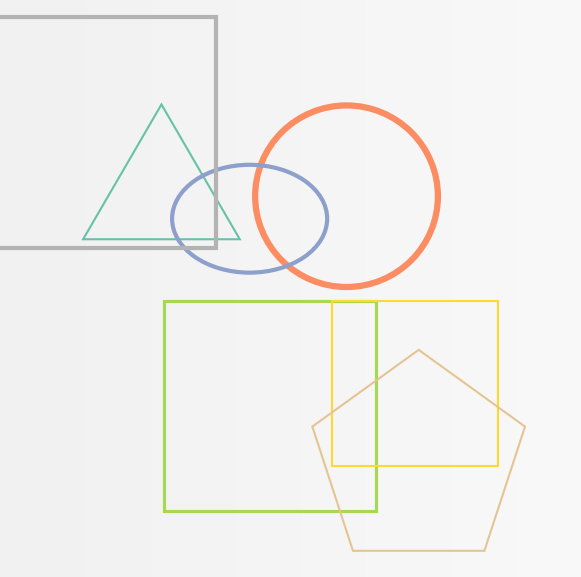[{"shape": "triangle", "thickness": 1, "radius": 0.78, "center": [0.278, 0.663]}, {"shape": "circle", "thickness": 3, "radius": 0.79, "center": [0.596, 0.659]}, {"shape": "oval", "thickness": 2, "radius": 0.67, "center": [0.429, 0.62]}, {"shape": "square", "thickness": 1.5, "radius": 0.91, "center": [0.464, 0.296]}, {"shape": "square", "thickness": 1, "radius": 0.71, "center": [0.713, 0.335]}, {"shape": "pentagon", "thickness": 1, "radius": 0.96, "center": [0.72, 0.201]}, {"shape": "square", "thickness": 2, "radius": 1.0, "center": [0.173, 0.77]}]